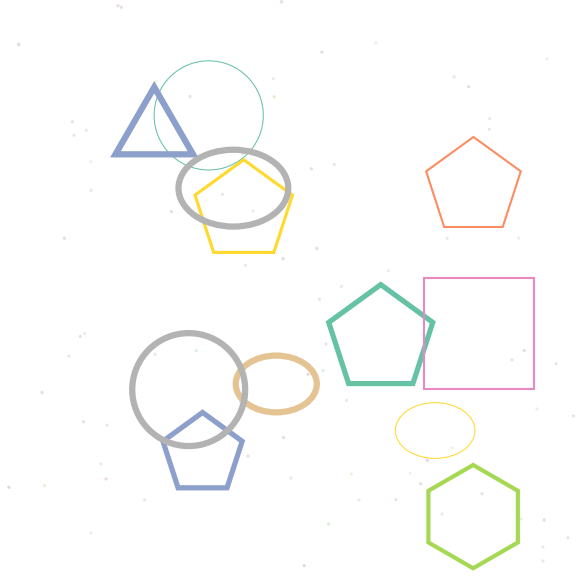[{"shape": "pentagon", "thickness": 2.5, "radius": 0.47, "center": [0.659, 0.412]}, {"shape": "circle", "thickness": 0.5, "radius": 0.47, "center": [0.361, 0.799]}, {"shape": "pentagon", "thickness": 1, "radius": 0.43, "center": [0.82, 0.676]}, {"shape": "triangle", "thickness": 3, "radius": 0.39, "center": [0.267, 0.771]}, {"shape": "pentagon", "thickness": 2.5, "radius": 0.36, "center": [0.351, 0.213]}, {"shape": "square", "thickness": 1, "radius": 0.48, "center": [0.829, 0.422]}, {"shape": "hexagon", "thickness": 2, "radius": 0.45, "center": [0.819, 0.105]}, {"shape": "oval", "thickness": 0.5, "radius": 0.34, "center": [0.754, 0.254]}, {"shape": "pentagon", "thickness": 1.5, "radius": 0.44, "center": [0.422, 0.634]}, {"shape": "oval", "thickness": 3, "radius": 0.35, "center": [0.478, 0.334]}, {"shape": "oval", "thickness": 3, "radius": 0.48, "center": [0.404, 0.673]}, {"shape": "circle", "thickness": 3, "radius": 0.49, "center": [0.327, 0.325]}]